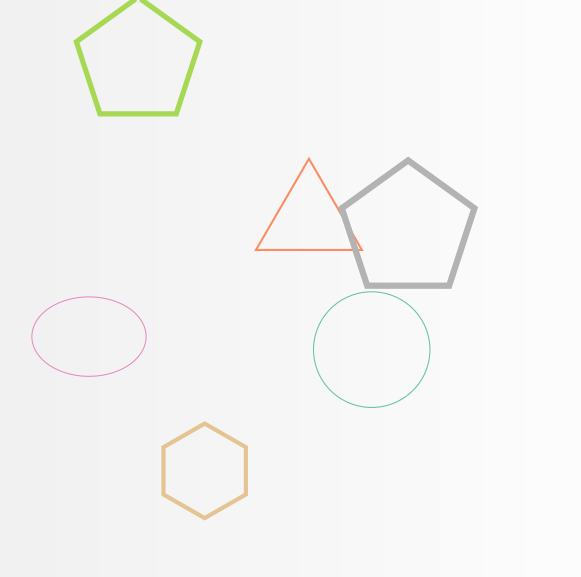[{"shape": "circle", "thickness": 0.5, "radius": 0.5, "center": [0.64, 0.394]}, {"shape": "triangle", "thickness": 1, "radius": 0.53, "center": [0.531, 0.619]}, {"shape": "oval", "thickness": 0.5, "radius": 0.49, "center": [0.153, 0.416]}, {"shape": "pentagon", "thickness": 2.5, "radius": 0.56, "center": [0.238, 0.892]}, {"shape": "hexagon", "thickness": 2, "radius": 0.41, "center": [0.352, 0.184]}, {"shape": "pentagon", "thickness": 3, "radius": 0.6, "center": [0.702, 0.601]}]